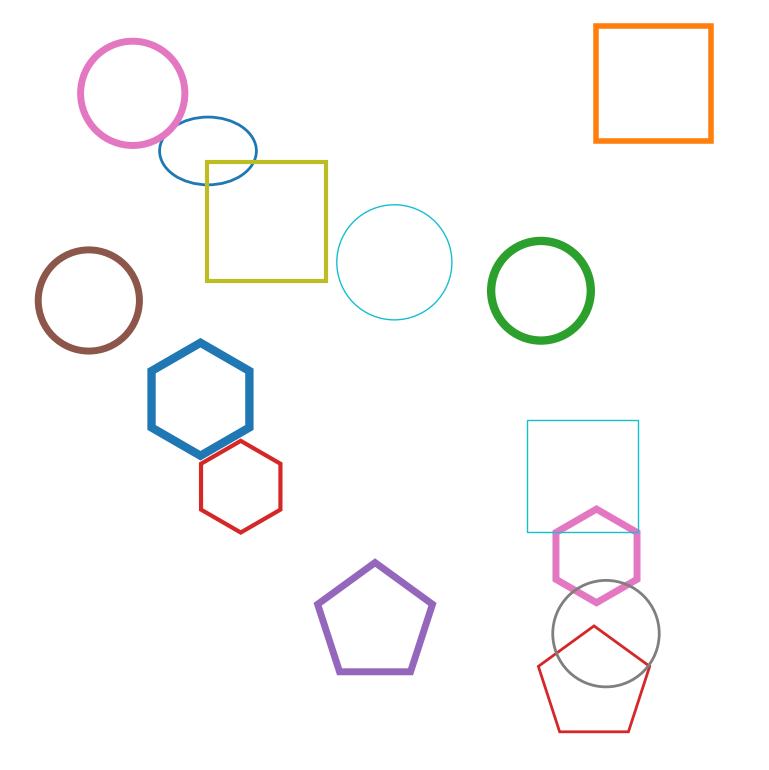[{"shape": "oval", "thickness": 1, "radius": 0.31, "center": [0.27, 0.804]}, {"shape": "hexagon", "thickness": 3, "radius": 0.37, "center": [0.26, 0.482]}, {"shape": "square", "thickness": 2, "radius": 0.38, "center": [0.849, 0.892]}, {"shape": "circle", "thickness": 3, "radius": 0.32, "center": [0.703, 0.622]}, {"shape": "hexagon", "thickness": 1.5, "radius": 0.3, "center": [0.313, 0.368]}, {"shape": "pentagon", "thickness": 1, "radius": 0.38, "center": [0.771, 0.111]}, {"shape": "pentagon", "thickness": 2.5, "radius": 0.39, "center": [0.487, 0.191]}, {"shape": "circle", "thickness": 2.5, "radius": 0.33, "center": [0.115, 0.61]}, {"shape": "circle", "thickness": 2.5, "radius": 0.34, "center": [0.172, 0.879]}, {"shape": "hexagon", "thickness": 2.5, "radius": 0.3, "center": [0.775, 0.278]}, {"shape": "circle", "thickness": 1, "radius": 0.35, "center": [0.787, 0.177]}, {"shape": "square", "thickness": 1.5, "radius": 0.39, "center": [0.346, 0.712]}, {"shape": "circle", "thickness": 0.5, "radius": 0.37, "center": [0.512, 0.659]}, {"shape": "square", "thickness": 0.5, "radius": 0.36, "center": [0.756, 0.382]}]